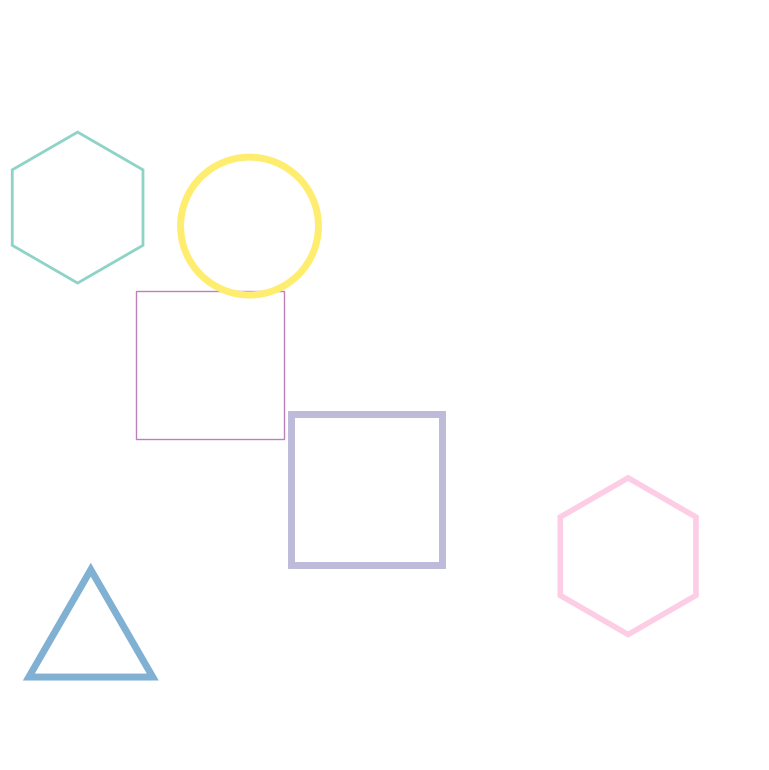[{"shape": "hexagon", "thickness": 1, "radius": 0.49, "center": [0.101, 0.73]}, {"shape": "square", "thickness": 2.5, "radius": 0.49, "center": [0.476, 0.365]}, {"shape": "triangle", "thickness": 2.5, "radius": 0.46, "center": [0.118, 0.167]}, {"shape": "hexagon", "thickness": 2, "radius": 0.51, "center": [0.816, 0.278]}, {"shape": "square", "thickness": 0.5, "radius": 0.48, "center": [0.273, 0.526]}, {"shape": "circle", "thickness": 2.5, "radius": 0.45, "center": [0.324, 0.706]}]